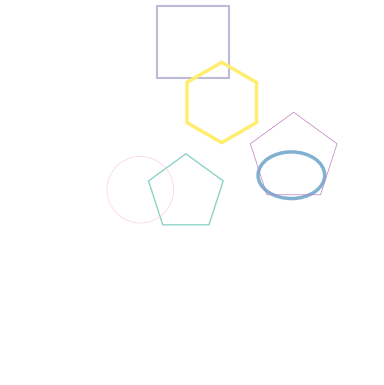[{"shape": "pentagon", "thickness": 1, "radius": 0.51, "center": [0.483, 0.499]}, {"shape": "square", "thickness": 1.5, "radius": 0.47, "center": [0.502, 0.891]}, {"shape": "oval", "thickness": 2.5, "radius": 0.43, "center": [0.757, 0.545]}, {"shape": "circle", "thickness": 0.5, "radius": 0.43, "center": [0.364, 0.507]}, {"shape": "pentagon", "thickness": 0.5, "radius": 0.59, "center": [0.763, 0.59]}, {"shape": "hexagon", "thickness": 2.5, "radius": 0.52, "center": [0.576, 0.734]}]